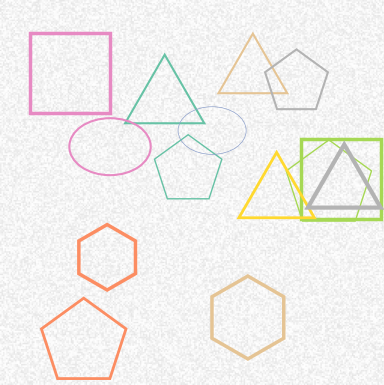[{"shape": "triangle", "thickness": 1.5, "radius": 0.59, "center": [0.428, 0.739]}, {"shape": "pentagon", "thickness": 1, "radius": 0.46, "center": [0.489, 0.558]}, {"shape": "pentagon", "thickness": 2, "radius": 0.58, "center": [0.217, 0.11]}, {"shape": "hexagon", "thickness": 2.5, "radius": 0.42, "center": [0.278, 0.332]}, {"shape": "oval", "thickness": 0.5, "radius": 0.44, "center": [0.551, 0.661]}, {"shape": "oval", "thickness": 1.5, "radius": 0.53, "center": [0.286, 0.619]}, {"shape": "square", "thickness": 2.5, "radius": 0.52, "center": [0.181, 0.811]}, {"shape": "pentagon", "thickness": 1, "radius": 0.58, "center": [0.854, 0.52]}, {"shape": "square", "thickness": 2.5, "radius": 0.52, "center": [0.886, 0.535]}, {"shape": "triangle", "thickness": 2, "radius": 0.57, "center": [0.719, 0.491]}, {"shape": "triangle", "thickness": 1.5, "radius": 0.52, "center": [0.657, 0.809]}, {"shape": "hexagon", "thickness": 2.5, "radius": 0.54, "center": [0.644, 0.175]}, {"shape": "pentagon", "thickness": 1.5, "radius": 0.43, "center": [0.77, 0.786]}, {"shape": "triangle", "thickness": 3, "radius": 0.55, "center": [0.894, 0.515]}]